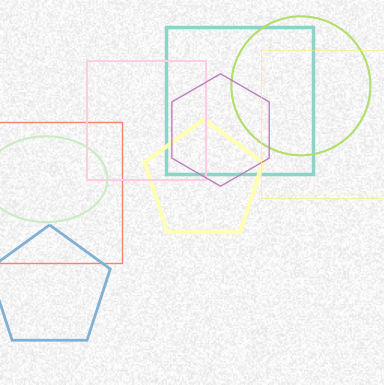[{"shape": "square", "thickness": 2.5, "radius": 0.96, "center": [0.622, 0.738]}, {"shape": "pentagon", "thickness": 3, "radius": 0.81, "center": [0.529, 0.528]}, {"shape": "square", "thickness": 1, "radius": 0.92, "center": [0.134, 0.499]}, {"shape": "pentagon", "thickness": 2, "radius": 0.83, "center": [0.129, 0.25]}, {"shape": "circle", "thickness": 1.5, "radius": 0.9, "center": [0.782, 0.777]}, {"shape": "square", "thickness": 1.5, "radius": 0.77, "center": [0.381, 0.686]}, {"shape": "hexagon", "thickness": 1, "radius": 0.73, "center": [0.573, 0.662]}, {"shape": "oval", "thickness": 1.5, "radius": 0.8, "center": [0.12, 0.535]}, {"shape": "square", "thickness": 0.5, "radius": 0.96, "center": [0.871, 0.678]}]